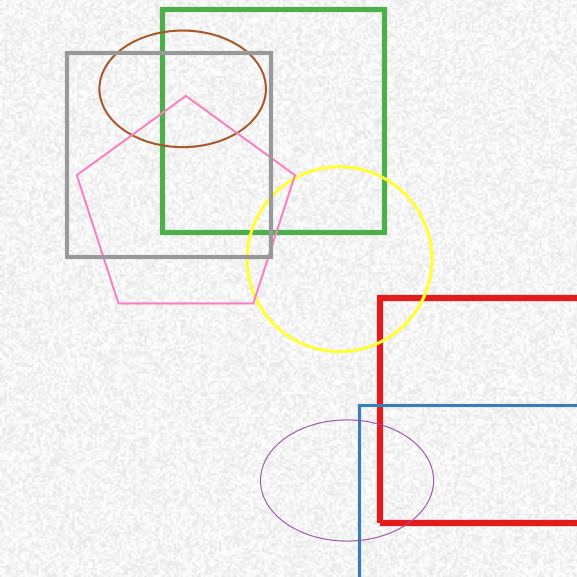[{"shape": "square", "thickness": 3, "radius": 0.97, "center": [0.853, 0.288]}, {"shape": "square", "thickness": 1.5, "radius": 0.95, "center": [0.812, 0.107]}, {"shape": "square", "thickness": 2.5, "radius": 0.96, "center": [0.472, 0.79]}, {"shape": "oval", "thickness": 0.5, "radius": 0.75, "center": [0.601, 0.167]}, {"shape": "circle", "thickness": 1.5, "radius": 0.8, "center": [0.588, 0.55]}, {"shape": "oval", "thickness": 1, "radius": 0.72, "center": [0.316, 0.845]}, {"shape": "pentagon", "thickness": 1, "radius": 0.99, "center": [0.322, 0.634]}, {"shape": "square", "thickness": 2, "radius": 0.88, "center": [0.293, 0.73]}]